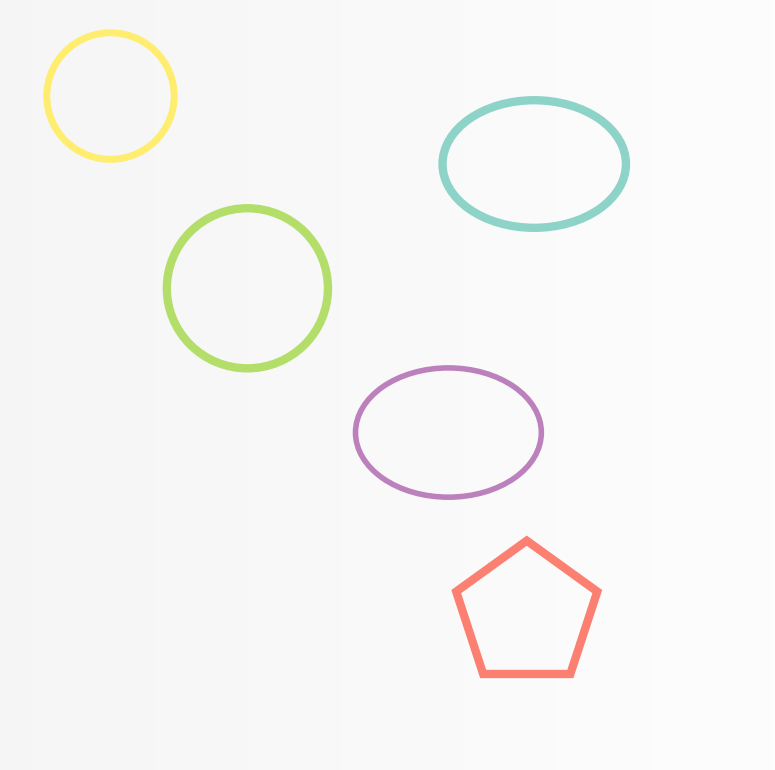[{"shape": "oval", "thickness": 3, "radius": 0.59, "center": [0.689, 0.787]}, {"shape": "pentagon", "thickness": 3, "radius": 0.48, "center": [0.68, 0.202]}, {"shape": "circle", "thickness": 3, "radius": 0.52, "center": [0.319, 0.626]}, {"shape": "oval", "thickness": 2, "radius": 0.6, "center": [0.579, 0.438]}, {"shape": "circle", "thickness": 2.5, "radius": 0.41, "center": [0.143, 0.875]}]